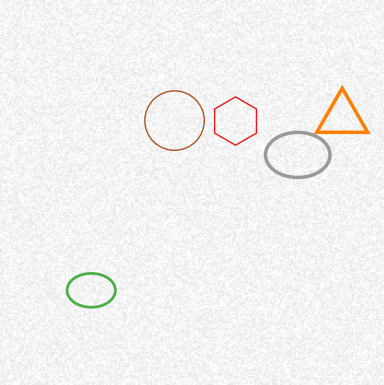[{"shape": "hexagon", "thickness": 1, "radius": 0.31, "center": [0.612, 0.686]}, {"shape": "oval", "thickness": 2, "radius": 0.31, "center": [0.237, 0.246]}, {"shape": "triangle", "thickness": 2.5, "radius": 0.38, "center": [0.889, 0.695]}, {"shape": "circle", "thickness": 1, "radius": 0.39, "center": [0.453, 0.687]}, {"shape": "oval", "thickness": 2.5, "radius": 0.42, "center": [0.773, 0.598]}]